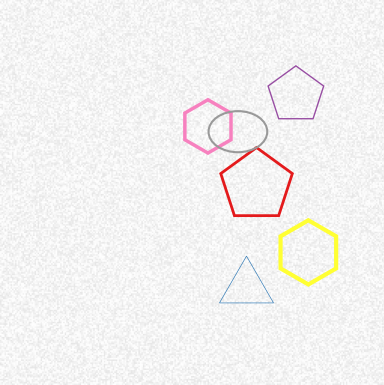[{"shape": "pentagon", "thickness": 2, "radius": 0.49, "center": [0.666, 0.519]}, {"shape": "triangle", "thickness": 0.5, "radius": 0.41, "center": [0.64, 0.254]}, {"shape": "pentagon", "thickness": 1, "radius": 0.38, "center": [0.769, 0.753]}, {"shape": "hexagon", "thickness": 3, "radius": 0.42, "center": [0.801, 0.345]}, {"shape": "hexagon", "thickness": 2.5, "radius": 0.35, "center": [0.54, 0.672]}, {"shape": "oval", "thickness": 1.5, "radius": 0.38, "center": [0.618, 0.658]}]